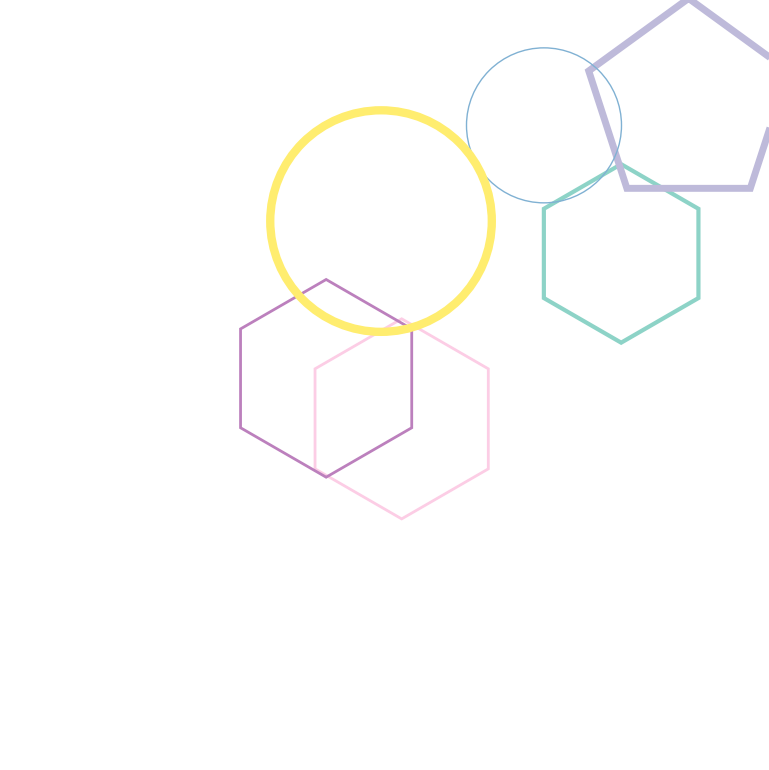[{"shape": "hexagon", "thickness": 1.5, "radius": 0.58, "center": [0.807, 0.671]}, {"shape": "pentagon", "thickness": 2.5, "radius": 0.68, "center": [0.894, 0.866]}, {"shape": "circle", "thickness": 0.5, "radius": 0.5, "center": [0.706, 0.837]}, {"shape": "hexagon", "thickness": 1, "radius": 0.65, "center": [0.522, 0.456]}, {"shape": "hexagon", "thickness": 1, "radius": 0.64, "center": [0.424, 0.509]}, {"shape": "circle", "thickness": 3, "radius": 0.72, "center": [0.495, 0.713]}]